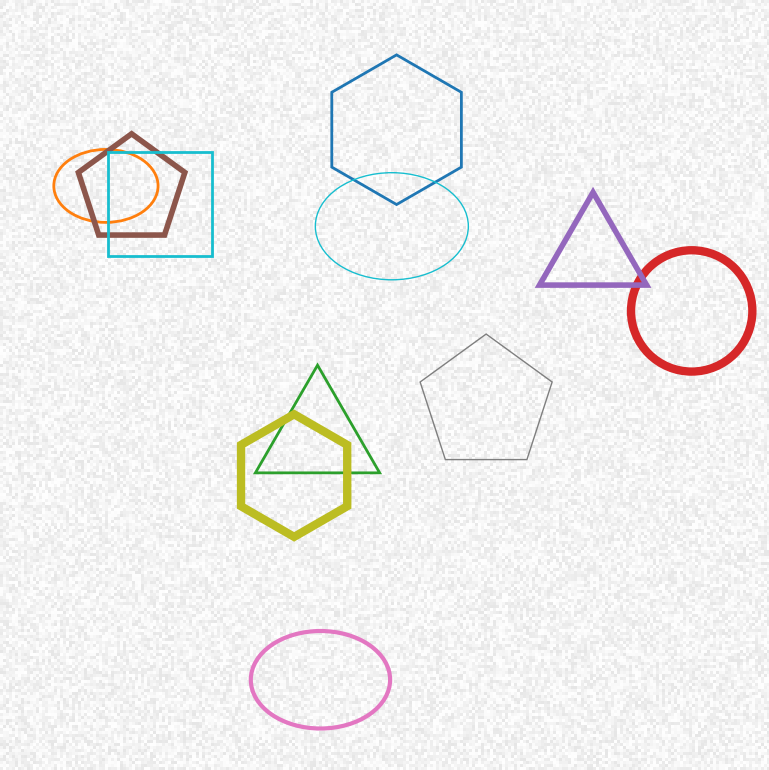[{"shape": "hexagon", "thickness": 1, "radius": 0.49, "center": [0.515, 0.832]}, {"shape": "oval", "thickness": 1, "radius": 0.34, "center": [0.138, 0.759]}, {"shape": "triangle", "thickness": 1, "radius": 0.47, "center": [0.412, 0.433]}, {"shape": "circle", "thickness": 3, "radius": 0.39, "center": [0.898, 0.596]}, {"shape": "triangle", "thickness": 2, "radius": 0.4, "center": [0.77, 0.67]}, {"shape": "pentagon", "thickness": 2, "radius": 0.36, "center": [0.171, 0.754]}, {"shape": "oval", "thickness": 1.5, "radius": 0.45, "center": [0.416, 0.117]}, {"shape": "pentagon", "thickness": 0.5, "radius": 0.45, "center": [0.631, 0.476]}, {"shape": "hexagon", "thickness": 3, "radius": 0.4, "center": [0.382, 0.382]}, {"shape": "square", "thickness": 1, "radius": 0.34, "center": [0.208, 0.735]}, {"shape": "oval", "thickness": 0.5, "radius": 0.5, "center": [0.509, 0.706]}]